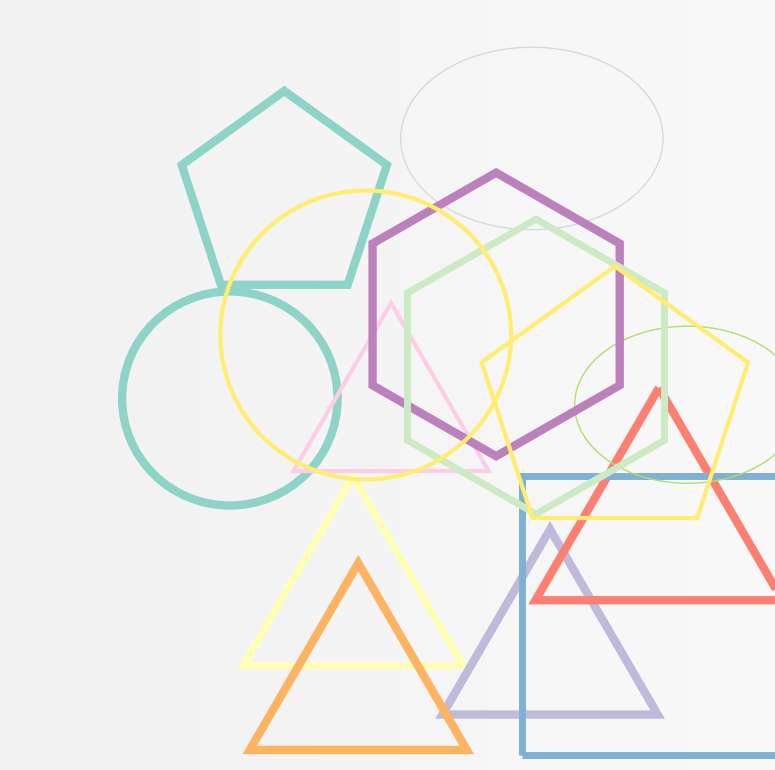[{"shape": "pentagon", "thickness": 3, "radius": 0.7, "center": [0.367, 0.743]}, {"shape": "circle", "thickness": 3, "radius": 0.7, "center": [0.297, 0.483]}, {"shape": "triangle", "thickness": 2.5, "radius": 0.82, "center": [0.455, 0.218]}, {"shape": "triangle", "thickness": 3, "radius": 0.8, "center": [0.71, 0.152]}, {"shape": "triangle", "thickness": 3, "radius": 0.92, "center": [0.85, 0.312]}, {"shape": "square", "thickness": 2.5, "radius": 0.9, "center": [0.855, 0.2]}, {"shape": "triangle", "thickness": 3, "radius": 0.81, "center": [0.462, 0.107]}, {"shape": "oval", "thickness": 0.5, "radius": 0.73, "center": [0.887, 0.474]}, {"shape": "triangle", "thickness": 1.5, "radius": 0.73, "center": [0.505, 0.461]}, {"shape": "oval", "thickness": 0.5, "radius": 0.85, "center": [0.686, 0.82]}, {"shape": "hexagon", "thickness": 3, "radius": 0.92, "center": [0.64, 0.592]}, {"shape": "hexagon", "thickness": 2.5, "radius": 0.96, "center": [0.692, 0.524]}, {"shape": "circle", "thickness": 1.5, "radius": 0.94, "center": [0.472, 0.565]}, {"shape": "pentagon", "thickness": 1.5, "radius": 0.9, "center": [0.793, 0.473]}]